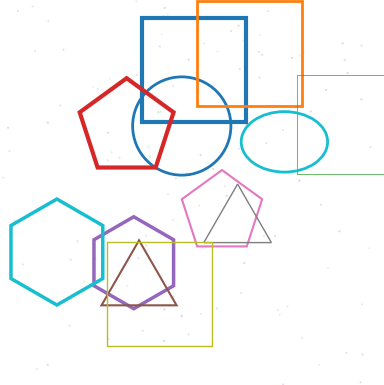[{"shape": "square", "thickness": 3, "radius": 0.68, "center": [0.503, 0.819]}, {"shape": "circle", "thickness": 2, "radius": 0.64, "center": [0.472, 0.673]}, {"shape": "square", "thickness": 2, "radius": 0.68, "center": [0.648, 0.861]}, {"shape": "square", "thickness": 0.5, "radius": 0.64, "center": [0.9, 0.675]}, {"shape": "pentagon", "thickness": 3, "radius": 0.64, "center": [0.329, 0.669]}, {"shape": "hexagon", "thickness": 2.5, "radius": 0.6, "center": [0.347, 0.318]}, {"shape": "triangle", "thickness": 1.5, "radius": 0.56, "center": [0.361, 0.263]}, {"shape": "pentagon", "thickness": 1.5, "radius": 0.55, "center": [0.577, 0.449]}, {"shape": "triangle", "thickness": 1, "radius": 0.51, "center": [0.617, 0.421]}, {"shape": "square", "thickness": 1, "radius": 0.68, "center": [0.415, 0.237]}, {"shape": "hexagon", "thickness": 2.5, "radius": 0.69, "center": [0.148, 0.345]}, {"shape": "oval", "thickness": 2, "radius": 0.56, "center": [0.739, 0.632]}]